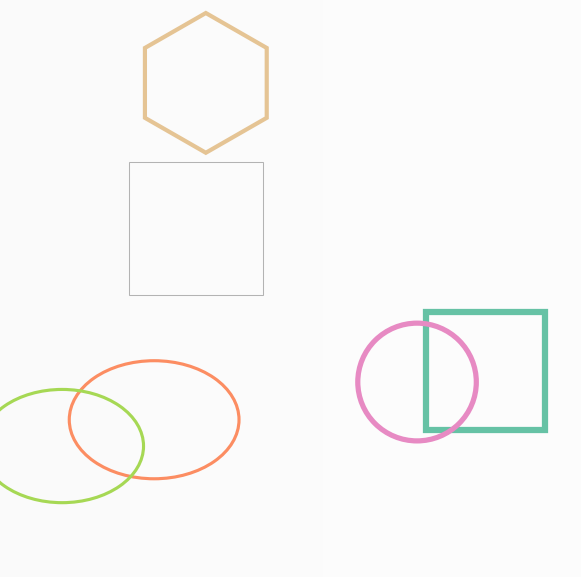[{"shape": "square", "thickness": 3, "radius": 0.51, "center": [0.835, 0.356]}, {"shape": "oval", "thickness": 1.5, "radius": 0.73, "center": [0.265, 0.272]}, {"shape": "circle", "thickness": 2.5, "radius": 0.51, "center": [0.718, 0.338]}, {"shape": "oval", "thickness": 1.5, "radius": 0.7, "center": [0.107, 0.227]}, {"shape": "hexagon", "thickness": 2, "radius": 0.6, "center": [0.354, 0.856]}, {"shape": "square", "thickness": 0.5, "radius": 0.58, "center": [0.337, 0.604]}]